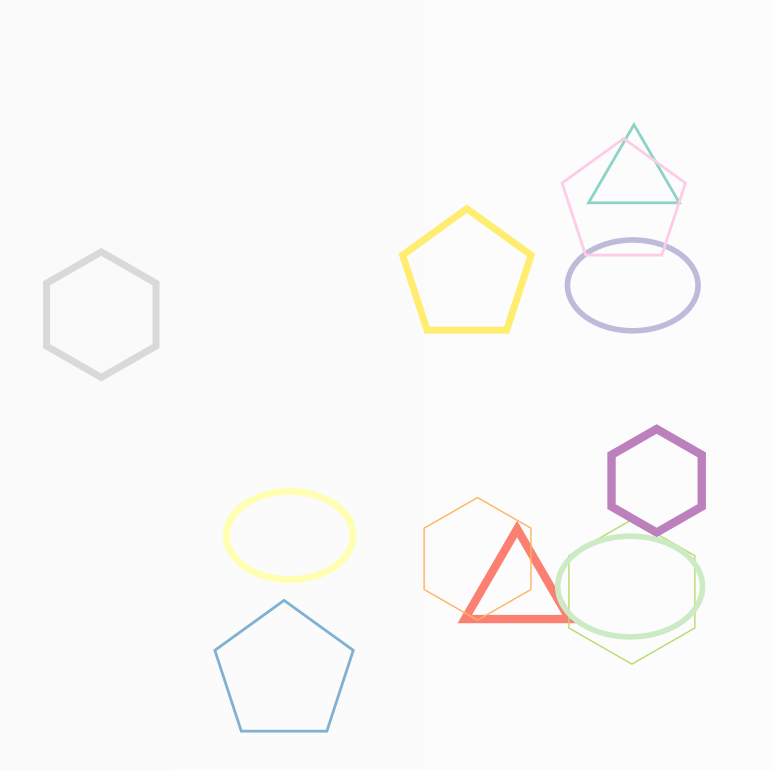[{"shape": "triangle", "thickness": 1, "radius": 0.34, "center": [0.818, 0.77]}, {"shape": "oval", "thickness": 2.5, "radius": 0.41, "center": [0.374, 0.305]}, {"shape": "oval", "thickness": 2, "radius": 0.42, "center": [0.816, 0.629]}, {"shape": "triangle", "thickness": 3, "radius": 0.39, "center": [0.667, 0.235]}, {"shape": "pentagon", "thickness": 1, "radius": 0.47, "center": [0.367, 0.126]}, {"shape": "hexagon", "thickness": 0.5, "radius": 0.4, "center": [0.616, 0.274]}, {"shape": "hexagon", "thickness": 0.5, "radius": 0.47, "center": [0.815, 0.231]}, {"shape": "pentagon", "thickness": 1, "radius": 0.42, "center": [0.805, 0.736]}, {"shape": "hexagon", "thickness": 2.5, "radius": 0.41, "center": [0.131, 0.591]}, {"shape": "hexagon", "thickness": 3, "radius": 0.34, "center": [0.847, 0.376]}, {"shape": "oval", "thickness": 2, "radius": 0.47, "center": [0.813, 0.238]}, {"shape": "pentagon", "thickness": 2.5, "radius": 0.44, "center": [0.602, 0.642]}]